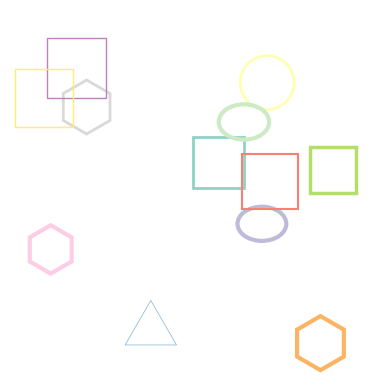[{"shape": "square", "thickness": 2, "radius": 0.33, "center": [0.567, 0.578]}, {"shape": "circle", "thickness": 2, "radius": 0.35, "center": [0.694, 0.786]}, {"shape": "oval", "thickness": 3, "radius": 0.32, "center": [0.68, 0.419]}, {"shape": "square", "thickness": 1.5, "radius": 0.36, "center": [0.702, 0.529]}, {"shape": "triangle", "thickness": 0.5, "radius": 0.39, "center": [0.392, 0.143]}, {"shape": "hexagon", "thickness": 3, "radius": 0.35, "center": [0.832, 0.109]}, {"shape": "square", "thickness": 2.5, "radius": 0.3, "center": [0.864, 0.559]}, {"shape": "hexagon", "thickness": 3, "radius": 0.31, "center": [0.132, 0.352]}, {"shape": "hexagon", "thickness": 2, "radius": 0.35, "center": [0.225, 0.722]}, {"shape": "square", "thickness": 1, "radius": 0.38, "center": [0.198, 0.823]}, {"shape": "oval", "thickness": 3, "radius": 0.33, "center": [0.634, 0.683]}, {"shape": "square", "thickness": 1, "radius": 0.37, "center": [0.114, 0.746]}]